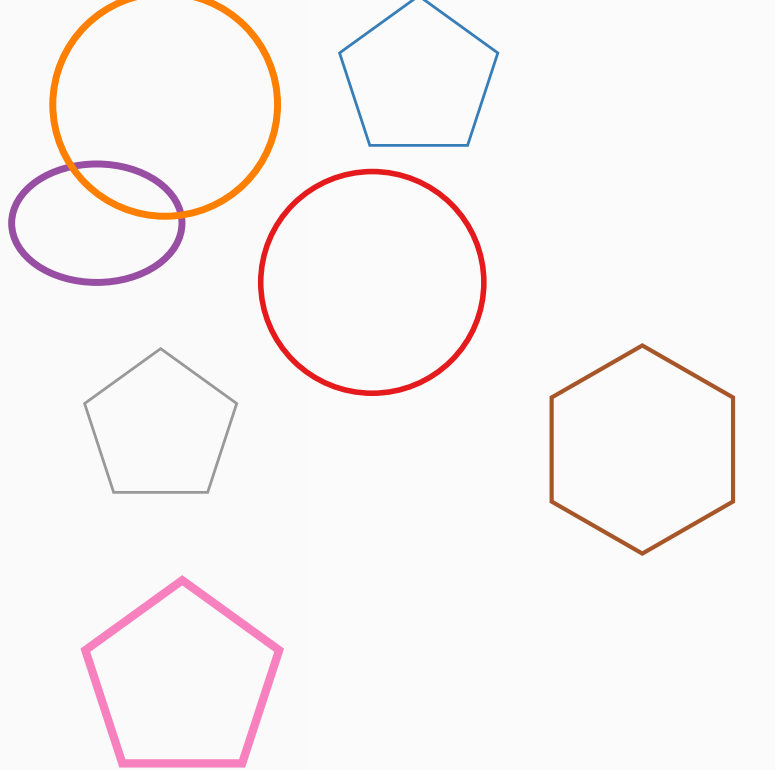[{"shape": "circle", "thickness": 2, "radius": 0.72, "center": [0.48, 0.633]}, {"shape": "pentagon", "thickness": 1, "radius": 0.54, "center": [0.54, 0.898]}, {"shape": "oval", "thickness": 2.5, "radius": 0.55, "center": [0.125, 0.71]}, {"shape": "circle", "thickness": 2.5, "radius": 0.73, "center": [0.213, 0.864]}, {"shape": "hexagon", "thickness": 1.5, "radius": 0.68, "center": [0.829, 0.416]}, {"shape": "pentagon", "thickness": 3, "radius": 0.66, "center": [0.235, 0.115]}, {"shape": "pentagon", "thickness": 1, "radius": 0.52, "center": [0.207, 0.444]}]